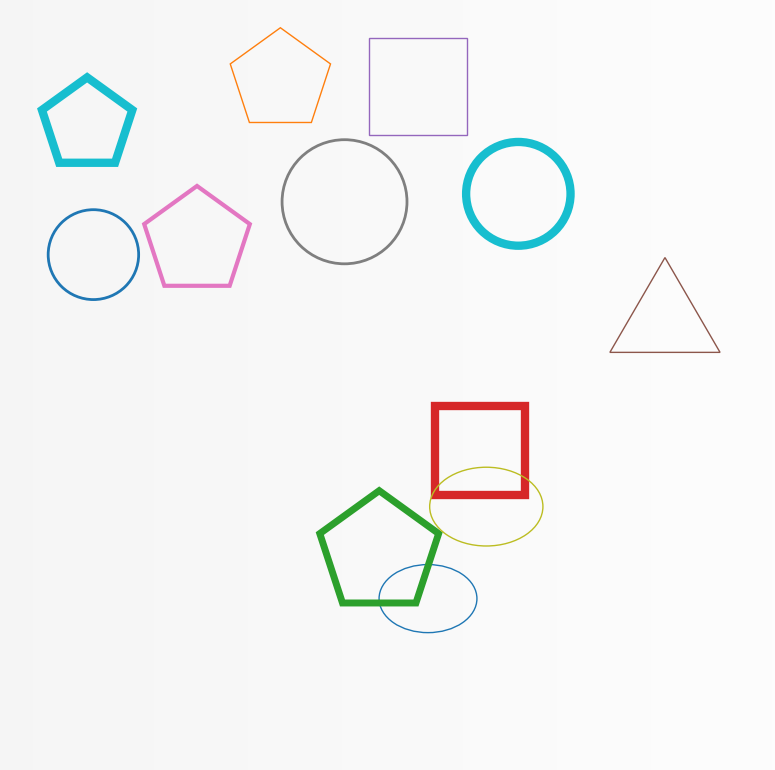[{"shape": "circle", "thickness": 1, "radius": 0.29, "center": [0.121, 0.669]}, {"shape": "oval", "thickness": 0.5, "radius": 0.32, "center": [0.552, 0.223]}, {"shape": "pentagon", "thickness": 0.5, "radius": 0.34, "center": [0.362, 0.896]}, {"shape": "pentagon", "thickness": 2.5, "radius": 0.4, "center": [0.489, 0.282]}, {"shape": "square", "thickness": 3, "radius": 0.29, "center": [0.619, 0.415]}, {"shape": "square", "thickness": 0.5, "radius": 0.31, "center": [0.539, 0.888]}, {"shape": "triangle", "thickness": 0.5, "radius": 0.41, "center": [0.858, 0.583]}, {"shape": "pentagon", "thickness": 1.5, "radius": 0.36, "center": [0.254, 0.687]}, {"shape": "circle", "thickness": 1, "radius": 0.4, "center": [0.445, 0.738]}, {"shape": "oval", "thickness": 0.5, "radius": 0.37, "center": [0.627, 0.342]}, {"shape": "circle", "thickness": 3, "radius": 0.34, "center": [0.669, 0.748]}, {"shape": "pentagon", "thickness": 3, "radius": 0.31, "center": [0.112, 0.838]}]